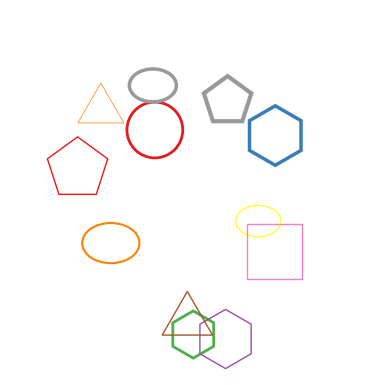[{"shape": "pentagon", "thickness": 1, "radius": 0.41, "center": [0.202, 0.562]}, {"shape": "circle", "thickness": 2, "radius": 0.36, "center": [0.402, 0.662]}, {"shape": "hexagon", "thickness": 2.5, "radius": 0.39, "center": [0.715, 0.648]}, {"shape": "hexagon", "thickness": 2, "radius": 0.31, "center": [0.502, 0.131]}, {"shape": "hexagon", "thickness": 1, "radius": 0.38, "center": [0.586, 0.12]}, {"shape": "triangle", "thickness": 0.5, "radius": 0.35, "center": [0.262, 0.715]}, {"shape": "oval", "thickness": 1.5, "radius": 0.37, "center": [0.288, 0.369]}, {"shape": "oval", "thickness": 1, "radius": 0.29, "center": [0.671, 0.426]}, {"shape": "triangle", "thickness": 1, "radius": 0.38, "center": [0.487, 0.167]}, {"shape": "square", "thickness": 1, "radius": 0.35, "center": [0.713, 0.346]}, {"shape": "oval", "thickness": 2.5, "radius": 0.31, "center": [0.397, 0.778]}, {"shape": "pentagon", "thickness": 3, "radius": 0.32, "center": [0.591, 0.738]}]